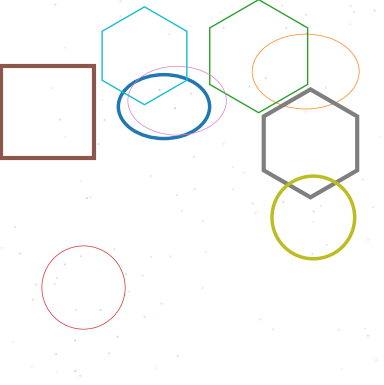[{"shape": "oval", "thickness": 2.5, "radius": 0.59, "center": [0.426, 0.723]}, {"shape": "oval", "thickness": 0.5, "radius": 0.69, "center": [0.794, 0.814]}, {"shape": "hexagon", "thickness": 1, "radius": 0.73, "center": [0.672, 0.854]}, {"shape": "circle", "thickness": 0.5, "radius": 0.54, "center": [0.217, 0.253]}, {"shape": "square", "thickness": 3, "radius": 0.6, "center": [0.123, 0.71]}, {"shape": "oval", "thickness": 0.5, "radius": 0.64, "center": [0.46, 0.739]}, {"shape": "hexagon", "thickness": 3, "radius": 0.7, "center": [0.806, 0.628]}, {"shape": "circle", "thickness": 2.5, "radius": 0.54, "center": [0.814, 0.435]}, {"shape": "hexagon", "thickness": 1, "radius": 0.64, "center": [0.375, 0.855]}]